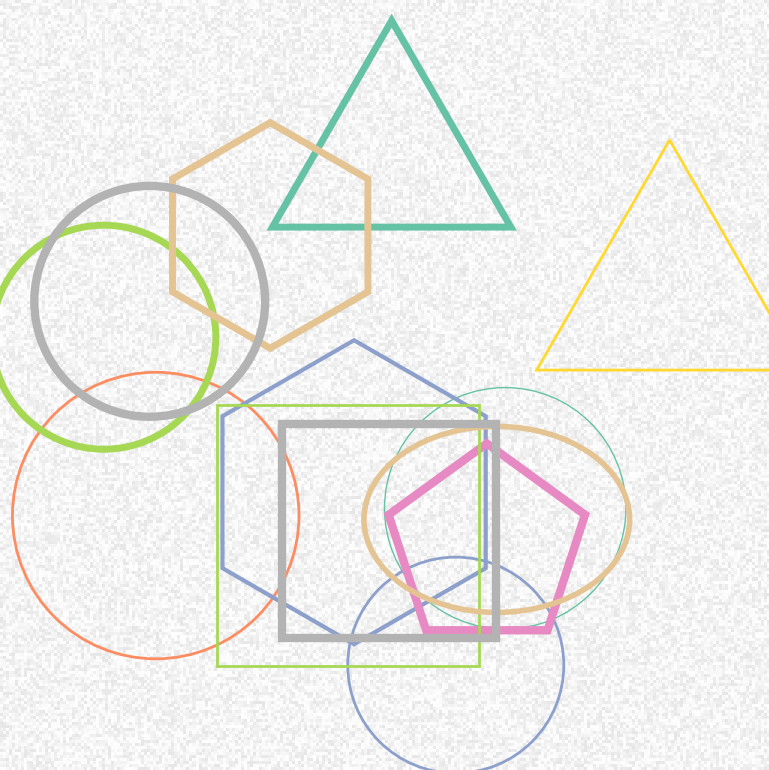[{"shape": "triangle", "thickness": 2.5, "radius": 0.89, "center": [0.509, 0.794]}, {"shape": "circle", "thickness": 0.5, "radius": 0.78, "center": [0.656, 0.34]}, {"shape": "circle", "thickness": 1, "radius": 0.93, "center": [0.202, 0.33]}, {"shape": "circle", "thickness": 1, "radius": 0.7, "center": [0.592, 0.136]}, {"shape": "hexagon", "thickness": 1.5, "radius": 0.99, "center": [0.46, 0.361]}, {"shape": "pentagon", "thickness": 3, "radius": 0.67, "center": [0.632, 0.29]}, {"shape": "square", "thickness": 1, "radius": 0.85, "center": [0.452, 0.305]}, {"shape": "circle", "thickness": 2.5, "radius": 0.73, "center": [0.135, 0.562]}, {"shape": "triangle", "thickness": 1, "radius": 1.0, "center": [0.87, 0.619]}, {"shape": "hexagon", "thickness": 2.5, "radius": 0.73, "center": [0.351, 0.694]}, {"shape": "oval", "thickness": 2, "radius": 0.86, "center": [0.645, 0.325]}, {"shape": "circle", "thickness": 3, "radius": 0.75, "center": [0.194, 0.609]}, {"shape": "square", "thickness": 3, "radius": 0.69, "center": [0.505, 0.311]}]